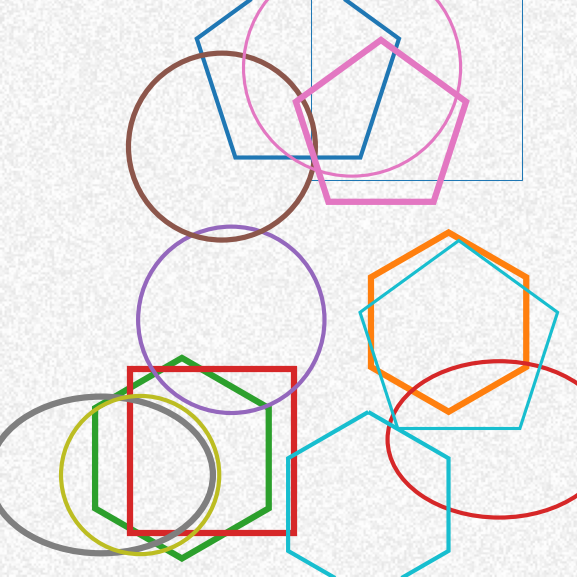[{"shape": "square", "thickness": 0.5, "radius": 0.92, "center": [0.721, 0.871]}, {"shape": "pentagon", "thickness": 2, "radius": 0.92, "center": [0.516, 0.875]}, {"shape": "hexagon", "thickness": 3, "radius": 0.78, "center": [0.777, 0.441]}, {"shape": "hexagon", "thickness": 3, "radius": 0.87, "center": [0.315, 0.206]}, {"shape": "oval", "thickness": 2, "radius": 0.97, "center": [0.864, 0.238]}, {"shape": "square", "thickness": 3, "radius": 0.71, "center": [0.367, 0.218]}, {"shape": "circle", "thickness": 2, "radius": 0.81, "center": [0.401, 0.445]}, {"shape": "circle", "thickness": 2.5, "radius": 0.81, "center": [0.384, 0.745]}, {"shape": "circle", "thickness": 1.5, "radius": 0.94, "center": [0.61, 0.882]}, {"shape": "pentagon", "thickness": 3, "radius": 0.77, "center": [0.66, 0.775]}, {"shape": "oval", "thickness": 3, "radius": 0.97, "center": [0.175, 0.177]}, {"shape": "circle", "thickness": 2, "radius": 0.68, "center": [0.243, 0.177]}, {"shape": "pentagon", "thickness": 1.5, "radius": 0.9, "center": [0.794, 0.403]}, {"shape": "hexagon", "thickness": 2, "radius": 0.8, "center": [0.638, 0.125]}]